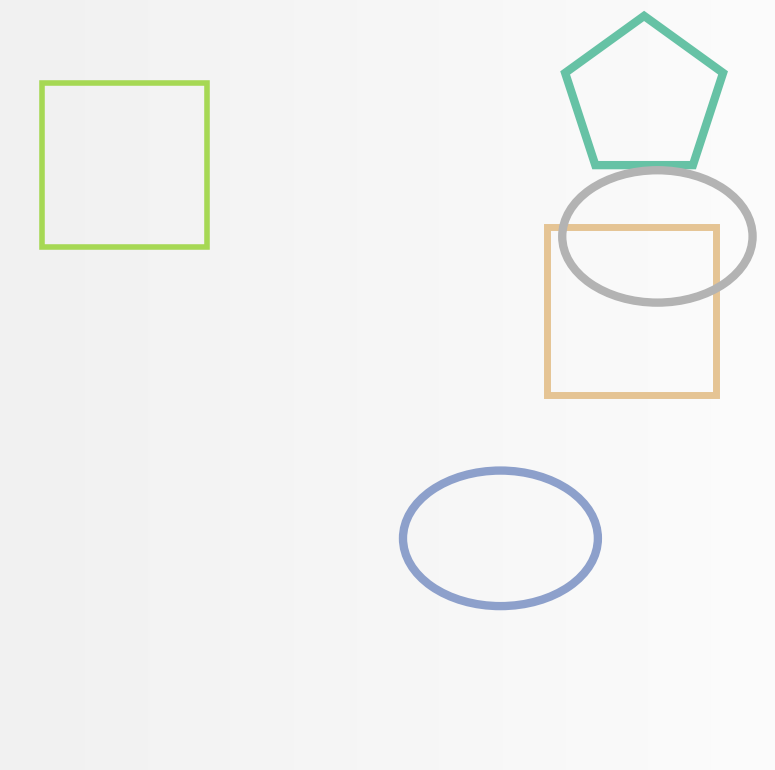[{"shape": "pentagon", "thickness": 3, "radius": 0.54, "center": [0.831, 0.872]}, {"shape": "oval", "thickness": 3, "radius": 0.63, "center": [0.646, 0.301]}, {"shape": "square", "thickness": 2, "radius": 0.53, "center": [0.161, 0.785]}, {"shape": "square", "thickness": 2.5, "radius": 0.55, "center": [0.814, 0.596]}, {"shape": "oval", "thickness": 3, "radius": 0.61, "center": [0.848, 0.693]}]